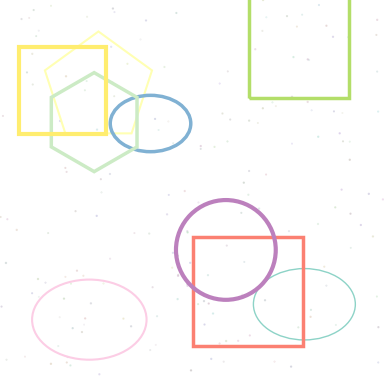[{"shape": "oval", "thickness": 1, "radius": 0.66, "center": [0.791, 0.21]}, {"shape": "pentagon", "thickness": 1.5, "radius": 0.73, "center": [0.256, 0.772]}, {"shape": "square", "thickness": 2.5, "radius": 0.71, "center": [0.645, 0.243]}, {"shape": "oval", "thickness": 2.5, "radius": 0.52, "center": [0.391, 0.679]}, {"shape": "square", "thickness": 2.5, "radius": 0.65, "center": [0.777, 0.874]}, {"shape": "oval", "thickness": 1.5, "radius": 0.74, "center": [0.232, 0.17]}, {"shape": "circle", "thickness": 3, "radius": 0.65, "center": [0.587, 0.351]}, {"shape": "hexagon", "thickness": 2.5, "radius": 0.64, "center": [0.245, 0.683]}, {"shape": "square", "thickness": 3, "radius": 0.56, "center": [0.161, 0.765]}]